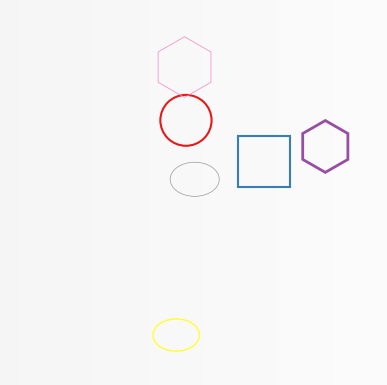[{"shape": "circle", "thickness": 1.5, "radius": 0.33, "center": [0.48, 0.687]}, {"shape": "square", "thickness": 1.5, "radius": 0.33, "center": [0.681, 0.58]}, {"shape": "hexagon", "thickness": 2, "radius": 0.34, "center": [0.839, 0.62]}, {"shape": "oval", "thickness": 1, "radius": 0.3, "center": [0.455, 0.13]}, {"shape": "hexagon", "thickness": 0.5, "radius": 0.39, "center": [0.476, 0.826]}, {"shape": "oval", "thickness": 0.5, "radius": 0.32, "center": [0.502, 0.534]}]